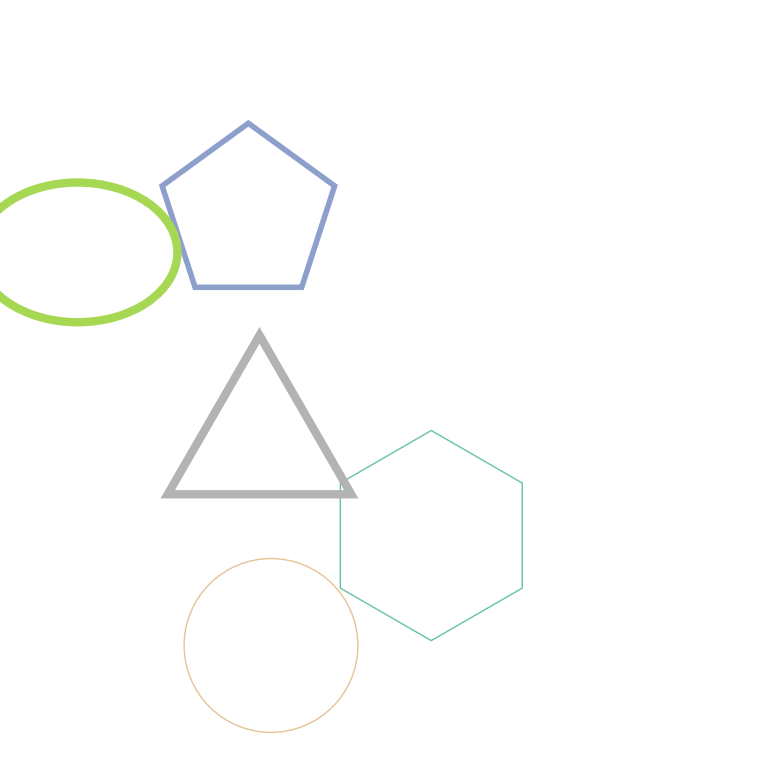[{"shape": "hexagon", "thickness": 0.5, "radius": 0.68, "center": [0.56, 0.304]}, {"shape": "pentagon", "thickness": 2, "radius": 0.59, "center": [0.323, 0.722]}, {"shape": "oval", "thickness": 3, "radius": 0.65, "center": [0.101, 0.672]}, {"shape": "circle", "thickness": 0.5, "radius": 0.56, "center": [0.352, 0.162]}, {"shape": "triangle", "thickness": 3, "radius": 0.69, "center": [0.337, 0.427]}]